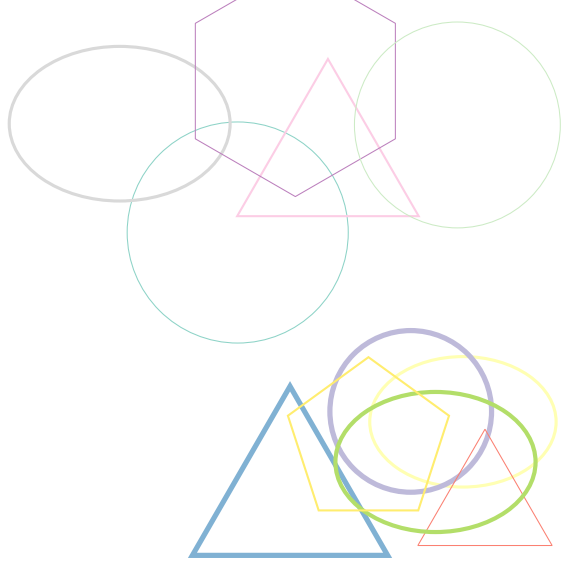[{"shape": "circle", "thickness": 0.5, "radius": 0.96, "center": [0.412, 0.597]}, {"shape": "oval", "thickness": 1.5, "radius": 0.81, "center": [0.802, 0.269]}, {"shape": "circle", "thickness": 2.5, "radius": 0.7, "center": [0.711, 0.287]}, {"shape": "triangle", "thickness": 0.5, "radius": 0.67, "center": [0.84, 0.122]}, {"shape": "triangle", "thickness": 2.5, "radius": 0.98, "center": [0.502, 0.135]}, {"shape": "oval", "thickness": 2, "radius": 0.87, "center": [0.754, 0.199]}, {"shape": "triangle", "thickness": 1, "radius": 0.91, "center": [0.568, 0.716]}, {"shape": "oval", "thickness": 1.5, "radius": 0.96, "center": [0.207, 0.785]}, {"shape": "hexagon", "thickness": 0.5, "radius": 1.0, "center": [0.511, 0.859]}, {"shape": "circle", "thickness": 0.5, "radius": 0.89, "center": [0.792, 0.783]}, {"shape": "pentagon", "thickness": 1, "radius": 0.73, "center": [0.638, 0.234]}]